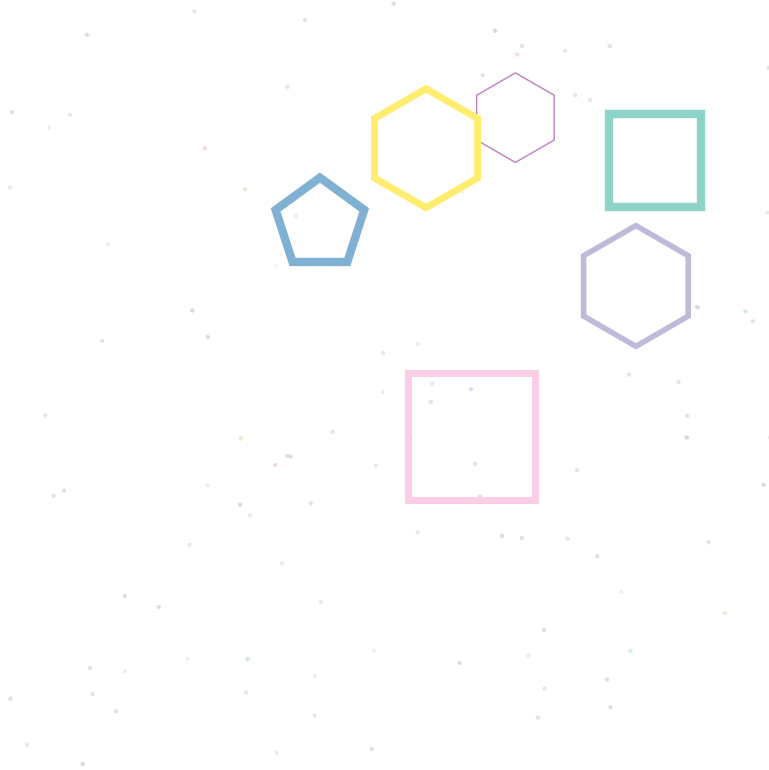[{"shape": "square", "thickness": 3, "radius": 0.3, "center": [0.851, 0.792]}, {"shape": "hexagon", "thickness": 2, "radius": 0.39, "center": [0.826, 0.629]}, {"shape": "pentagon", "thickness": 3, "radius": 0.3, "center": [0.415, 0.709]}, {"shape": "square", "thickness": 2.5, "radius": 0.41, "center": [0.612, 0.433]}, {"shape": "hexagon", "thickness": 0.5, "radius": 0.29, "center": [0.669, 0.847]}, {"shape": "hexagon", "thickness": 2.5, "radius": 0.39, "center": [0.553, 0.807]}]